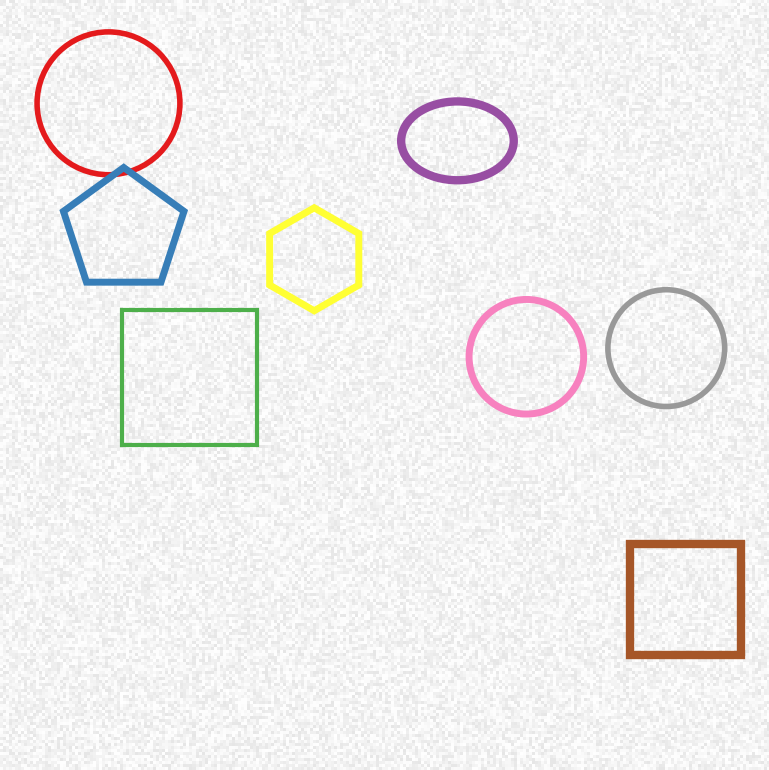[{"shape": "circle", "thickness": 2, "radius": 0.46, "center": [0.141, 0.866]}, {"shape": "pentagon", "thickness": 2.5, "radius": 0.41, "center": [0.161, 0.7]}, {"shape": "square", "thickness": 1.5, "radius": 0.44, "center": [0.246, 0.51]}, {"shape": "oval", "thickness": 3, "radius": 0.37, "center": [0.594, 0.817]}, {"shape": "hexagon", "thickness": 2.5, "radius": 0.33, "center": [0.408, 0.663]}, {"shape": "square", "thickness": 3, "radius": 0.36, "center": [0.891, 0.221]}, {"shape": "circle", "thickness": 2.5, "radius": 0.37, "center": [0.684, 0.537]}, {"shape": "circle", "thickness": 2, "radius": 0.38, "center": [0.865, 0.548]}]